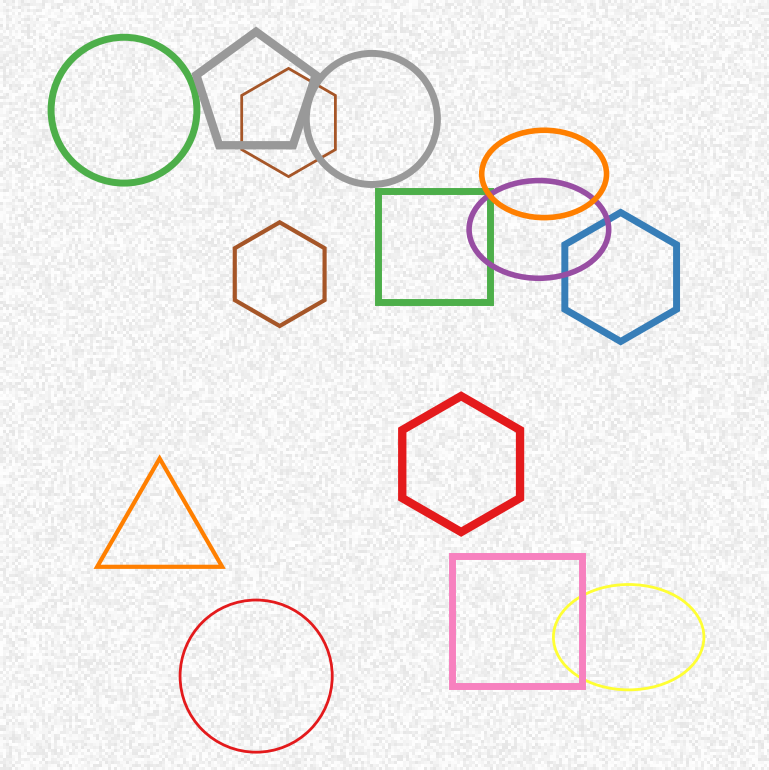[{"shape": "hexagon", "thickness": 3, "radius": 0.44, "center": [0.599, 0.397]}, {"shape": "circle", "thickness": 1, "radius": 0.49, "center": [0.333, 0.122]}, {"shape": "hexagon", "thickness": 2.5, "radius": 0.42, "center": [0.806, 0.64]}, {"shape": "circle", "thickness": 2.5, "radius": 0.47, "center": [0.161, 0.857]}, {"shape": "square", "thickness": 2.5, "radius": 0.36, "center": [0.564, 0.68]}, {"shape": "oval", "thickness": 2, "radius": 0.45, "center": [0.7, 0.702]}, {"shape": "triangle", "thickness": 1.5, "radius": 0.47, "center": [0.207, 0.311]}, {"shape": "oval", "thickness": 2, "radius": 0.41, "center": [0.707, 0.774]}, {"shape": "oval", "thickness": 1, "radius": 0.49, "center": [0.816, 0.172]}, {"shape": "hexagon", "thickness": 1.5, "radius": 0.34, "center": [0.363, 0.644]}, {"shape": "hexagon", "thickness": 1, "radius": 0.35, "center": [0.375, 0.841]}, {"shape": "square", "thickness": 2.5, "radius": 0.42, "center": [0.672, 0.193]}, {"shape": "circle", "thickness": 2.5, "radius": 0.43, "center": [0.483, 0.846]}, {"shape": "pentagon", "thickness": 3, "radius": 0.41, "center": [0.333, 0.877]}]